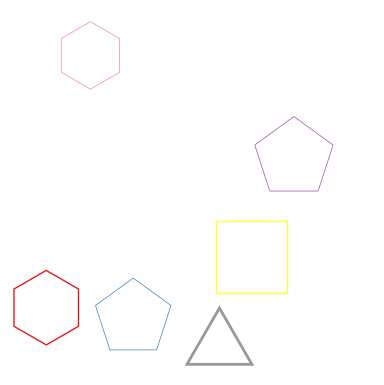[{"shape": "hexagon", "thickness": 1, "radius": 0.48, "center": [0.12, 0.201]}, {"shape": "pentagon", "thickness": 0.5, "radius": 0.52, "center": [0.346, 0.175]}, {"shape": "pentagon", "thickness": 0.5, "radius": 0.53, "center": [0.763, 0.59]}, {"shape": "square", "thickness": 1, "radius": 0.47, "center": [0.653, 0.333]}, {"shape": "hexagon", "thickness": 0.5, "radius": 0.44, "center": [0.235, 0.856]}, {"shape": "triangle", "thickness": 2, "radius": 0.49, "center": [0.57, 0.102]}]